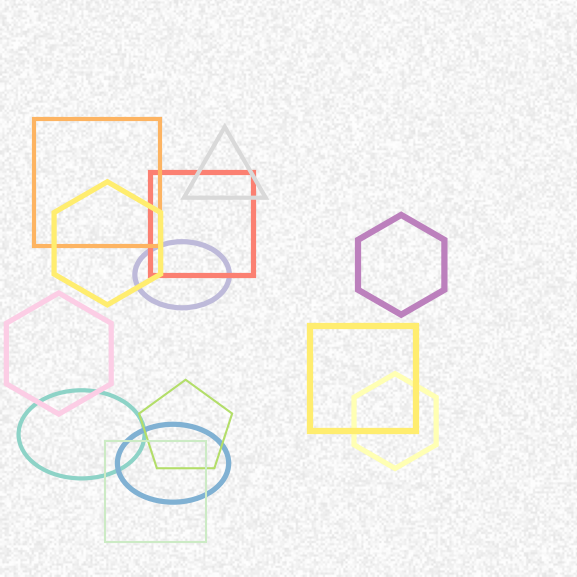[{"shape": "oval", "thickness": 2, "radius": 0.55, "center": [0.141, 0.247]}, {"shape": "hexagon", "thickness": 2.5, "radius": 0.41, "center": [0.684, 0.27]}, {"shape": "oval", "thickness": 2.5, "radius": 0.41, "center": [0.315, 0.523]}, {"shape": "square", "thickness": 2.5, "radius": 0.45, "center": [0.349, 0.613]}, {"shape": "oval", "thickness": 2.5, "radius": 0.48, "center": [0.3, 0.197]}, {"shape": "square", "thickness": 2, "radius": 0.55, "center": [0.168, 0.684]}, {"shape": "pentagon", "thickness": 1, "radius": 0.42, "center": [0.321, 0.257]}, {"shape": "hexagon", "thickness": 2.5, "radius": 0.52, "center": [0.102, 0.387]}, {"shape": "triangle", "thickness": 2, "radius": 0.41, "center": [0.389, 0.698]}, {"shape": "hexagon", "thickness": 3, "radius": 0.43, "center": [0.695, 0.541]}, {"shape": "square", "thickness": 1, "radius": 0.44, "center": [0.268, 0.148]}, {"shape": "square", "thickness": 3, "radius": 0.46, "center": [0.629, 0.344]}, {"shape": "hexagon", "thickness": 2.5, "radius": 0.53, "center": [0.186, 0.578]}]